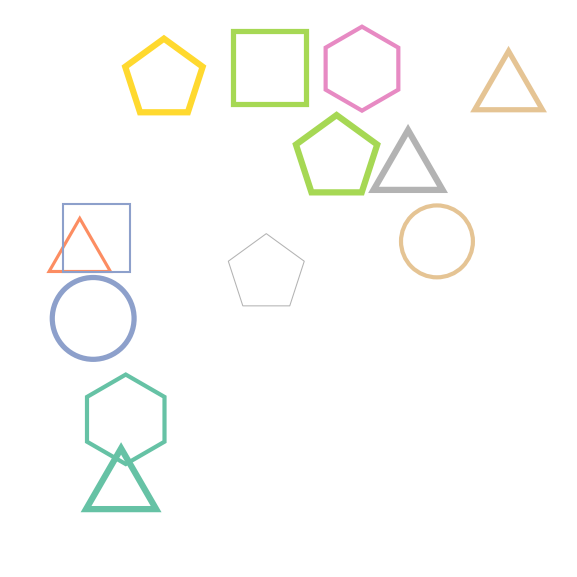[{"shape": "triangle", "thickness": 3, "radius": 0.35, "center": [0.21, 0.153]}, {"shape": "hexagon", "thickness": 2, "radius": 0.39, "center": [0.218, 0.273]}, {"shape": "triangle", "thickness": 1.5, "radius": 0.31, "center": [0.138, 0.56]}, {"shape": "square", "thickness": 1, "radius": 0.29, "center": [0.167, 0.587]}, {"shape": "circle", "thickness": 2.5, "radius": 0.35, "center": [0.161, 0.448]}, {"shape": "hexagon", "thickness": 2, "radius": 0.36, "center": [0.627, 0.88]}, {"shape": "square", "thickness": 2.5, "radius": 0.31, "center": [0.467, 0.883]}, {"shape": "pentagon", "thickness": 3, "radius": 0.37, "center": [0.583, 0.726]}, {"shape": "pentagon", "thickness": 3, "radius": 0.35, "center": [0.284, 0.862]}, {"shape": "circle", "thickness": 2, "radius": 0.31, "center": [0.757, 0.581]}, {"shape": "triangle", "thickness": 2.5, "radius": 0.34, "center": [0.881, 0.843]}, {"shape": "pentagon", "thickness": 0.5, "radius": 0.35, "center": [0.461, 0.525]}, {"shape": "triangle", "thickness": 3, "radius": 0.34, "center": [0.707, 0.705]}]